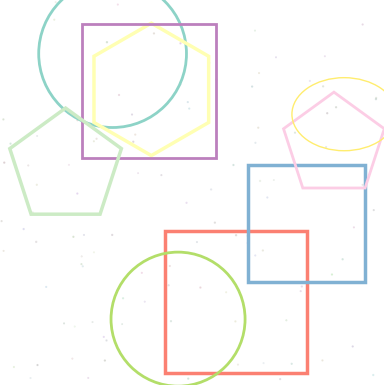[{"shape": "circle", "thickness": 2, "radius": 0.96, "center": [0.292, 0.861]}, {"shape": "hexagon", "thickness": 2.5, "radius": 0.86, "center": [0.393, 0.768]}, {"shape": "square", "thickness": 2.5, "radius": 0.92, "center": [0.613, 0.216]}, {"shape": "square", "thickness": 2.5, "radius": 0.76, "center": [0.796, 0.419]}, {"shape": "circle", "thickness": 2, "radius": 0.87, "center": [0.462, 0.171]}, {"shape": "pentagon", "thickness": 2, "radius": 0.69, "center": [0.867, 0.623]}, {"shape": "square", "thickness": 2, "radius": 0.87, "center": [0.386, 0.763]}, {"shape": "pentagon", "thickness": 2.5, "radius": 0.76, "center": [0.17, 0.567]}, {"shape": "oval", "thickness": 1, "radius": 0.68, "center": [0.894, 0.703]}]